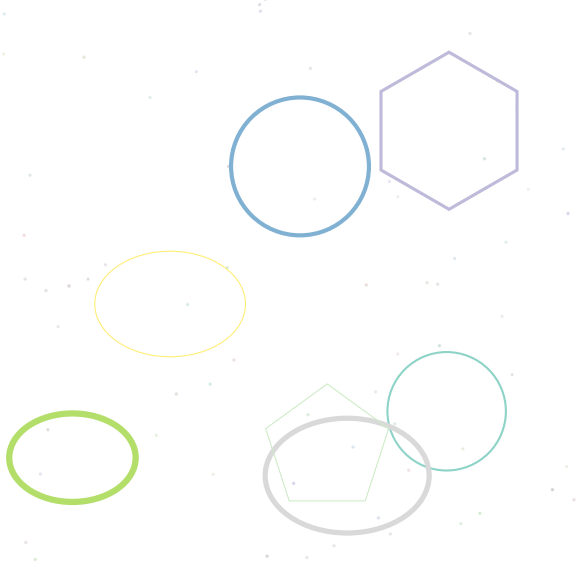[{"shape": "circle", "thickness": 1, "radius": 0.51, "center": [0.773, 0.287]}, {"shape": "hexagon", "thickness": 1.5, "radius": 0.68, "center": [0.778, 0.773]}, {"shape": "circle", "thickness": 2, "radius": 0.6, "center": [0.519, 0.711]}, {"shape": "oval", "thickness": 3, "radius": 0.55, "center": [0.125, 0.207]}, {"shape": "oval", "thickness": 2.5, "radius": 0.71, "center": [0.601, 0.176]}, {"shape": "pentagon", "thickness": 0.5, "radius": 0.56, "center": [0.567, 0.222]}, {"shape": "oval", "thickness": 0.5, "radius": 0.65, "center": [0.295, 0.473]}]